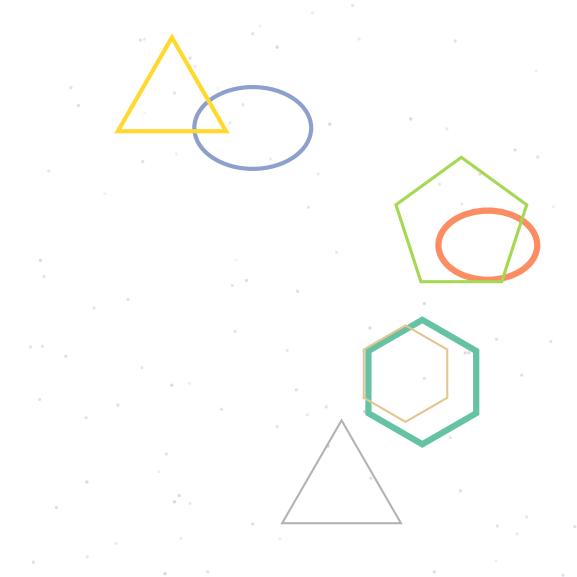[{"shape": "hexagon", "thickness": 3, "radius": 0.54, "center": [0.731, 0.338]}, {"shape": "oval", "thickness": 3, "radius": 0.43, "center": [0.845, 0.575]}, {"shape": "oval", "thickness": 2, "radius": 0.51, "center": [0.438, 0.778]}, {"shape": "pentagon", "thickness": 1.5, "radius": 0.6, "center": [0.799, 0.608]}, {"shape": "triangle", "thickness": 2, "radius": 0.54, "center": [0.298, 0.826]}, {"shape": "hexagon", "thickness": 1, "radius": 0.42, "center": [0.702, 0.352]}, {"shape": "triangle", "thickness": 1, "radius": 0.59, "center": [0.591, 0.153]}]